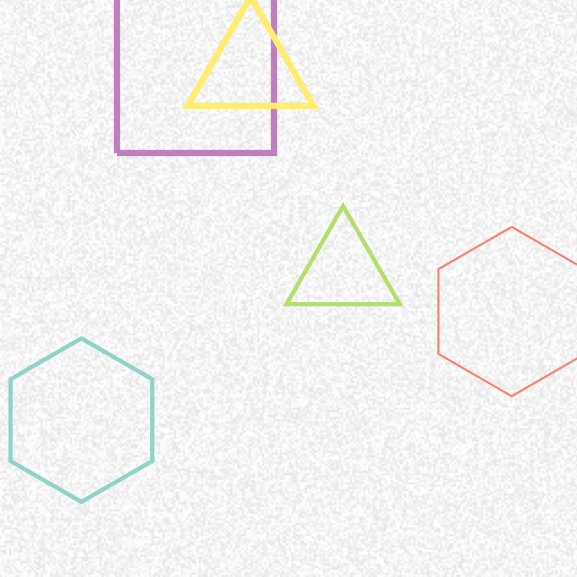[{"shape": "hexagon", "thickness": 2, "radius": 0.71, "center": [0.141, 0.272]}, {"shape": "hexagon", "thickness": 1, "radius": 0.73, "center": [0.886, 0.46]}, {"shape": "triangle", "thickness": 2, "radius": 0.57, "center": [0.594, 0.529]}, {"shape": "square", "thickness": 3, "radius": 0.68, "center": [0.339, 0.87]}, {"shape": "triangle", "thickness": 3, "radius": 0.63, "center": [0.434, 0.879]}]